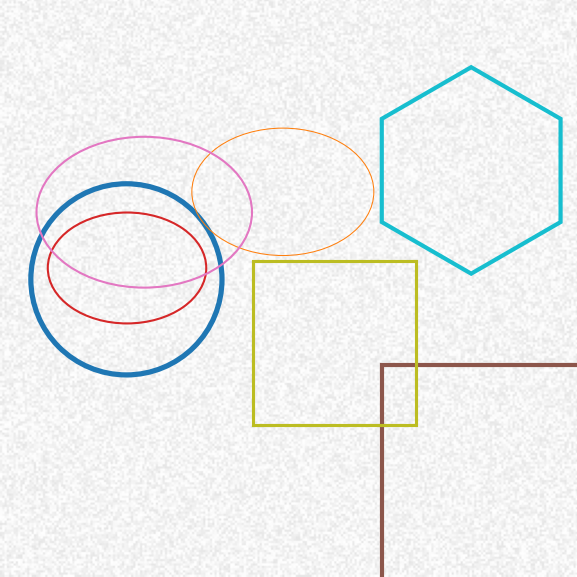[{"shape": "circle", "thickness": 2.5, "radius": 0.83, "center": [0.219, 0.515]}, {"shape": "oval", "thickness": 0.5, "radius": 0.79, "center": [0.49, 0.667]}, {"shape": "oval", "thickness": 1, "radius": 0.69, "center": [0.22, 0.535]}, {"shape": "square", "thickness": 2, "radius": 0.92, "center": [0.846, 0.182]}, {"shape": "oval", "thickness": 1, "radius": 0.93, "center": [0.25, 0.632]}, {"shape": "square", "thickness": 1.5, "radius": 0.71, "center": [0.579, 0.405]}, {"shape": "hexagon", "thickness": 2, "radius": 0.89, "center": [0.816, 0.704]}]